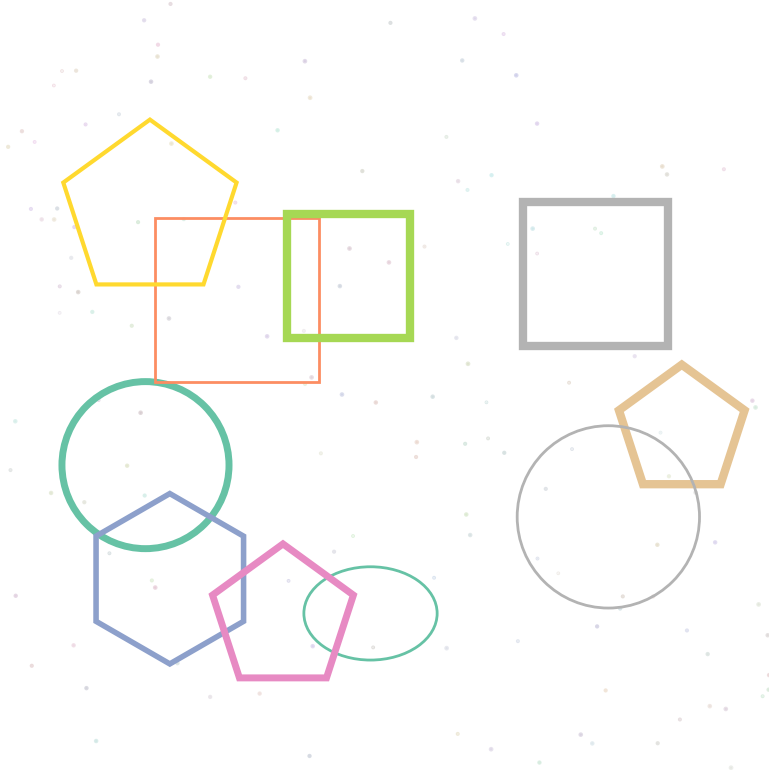[{"shape": "oval", "thickness": 1, "radius": 0.43, "center": [0.481, 0.203]}, {"shape": "circle", "thickness": 2.5, "radius": 0.54, "center": [0.189, 0.396]}, {"shape": "square", "thickness": 1, "radius": 0.53, "center": [0.308, 0.61]}, {"shape": "hexagon", "thickness": 2, "radius": 0.55, "center": [0.221, 0.248]}, {"shape": "pentagon", "thickness": 2.5, "radius": 0.48, "center": [0.367, 0.197]}, {"shape": "square", "thickness": 3, "radius": 0.4, "center": [0.453, 0.642]}, {"shape": "pentagon", "thickness": 1.5, "radius": 0.59, "center": [0.195, 0.726]}, {"shape": "pentagon", "thickness": 3, "radius": 0.43, "center": [0.885, 0.441]}, {"shape": "square", "thickness": 3, "radius": 0.47, "center": [0.774, 0.644]}, {"shape": "circle", "thickness": 1, "radius": 0.59, "center": [0.79, 0.329]}]